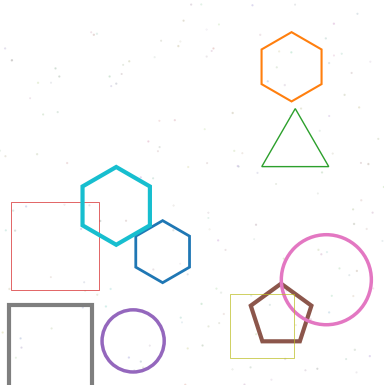[{"shape": "hexagon", "thickness": 2, "radius": 0.4, "center": [0.422, 0.346]}, {"shape": "hexagon", "thickness": 1.5, "radius": 0.45, "center": [0.757, 0.827]}, {"shape": "triangle", "thickness": 1, "radius": 0.5, "center": [0.767, 0.617]}, {"shape": "square", "thickness": 0.5, "radius": 0.57, "center": [0.142, 0.36]}, {"shape": "circle", "thickness": 2.5, "radius": 0.4, "center": [0.346, 0.115]}, {"shape": "pentagon", "thickness": 3, "radius": 0.41, "center": [0.73, 0.18]}, {"shape": "circle", "thickness": 2.5, "radius": 0.58, "center": [0.848, 0.273]}, {"shape": "square", "thickness": 3, "radius": 0.54, "center": [0.131, 0.101]}, {"shape": "square", "thickness": 0.5, "radius": 0.41, "center": [0.681, 0.154]}, {"shape": "hexagon", "thickness": 3, "radius": 0.51, "center": [0.302, 0.465]}]